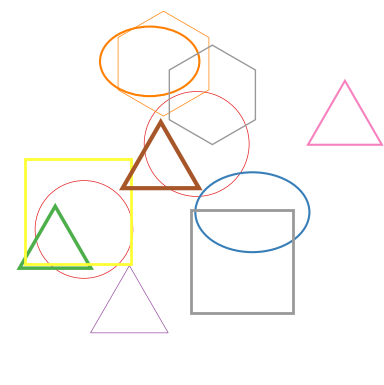[{"shape": "circle", "thickness": 0.5, "radius": 0.63, "center": [0.218, 0.404]}, {"shape": "circle", "thickness": 0.5, "radius": 0.68, "center": [0.511, 0.626]}, {"shape": "oval", "thickness": 1.5, "radius": 0.74, "center": [0.656, 0.449]}, {"shape": "triangle", "thickness": 2.5, "radius": 0.54, "center": [0.143, 0.357]}, {"shape": "triangle", "thickness": 0.5, "radius": 0.58, "center": [0.336, 0.194]}, {"shape": "oval", "thickness": 1.5, "radius": 0.65, "center": [0.389, 0.841]}, {"shape": "hexagon", "thickness": 0.5, "radius": 0.68, "center": [0.425, 0.835]}, {"shape": "square", "thickness": 2, "radius": 0.68, "center": [0.203, 0.451]}, {"shape": "triangle", "thickness": 3, "radius": 0.57, "center": [0.418, 0.568]}, {"shape": "triangle", "thickness": 1.5, "radius": 0.55, "center": [0.896, 0.679]}, {"shape": "hexagon", "thickness": 1, "radius": 0.65, "center": [0.552, 0.754]}, {"shape": "square", "thickness": 2, "radius": 0.66, "center": [0.628, 0.321]}]